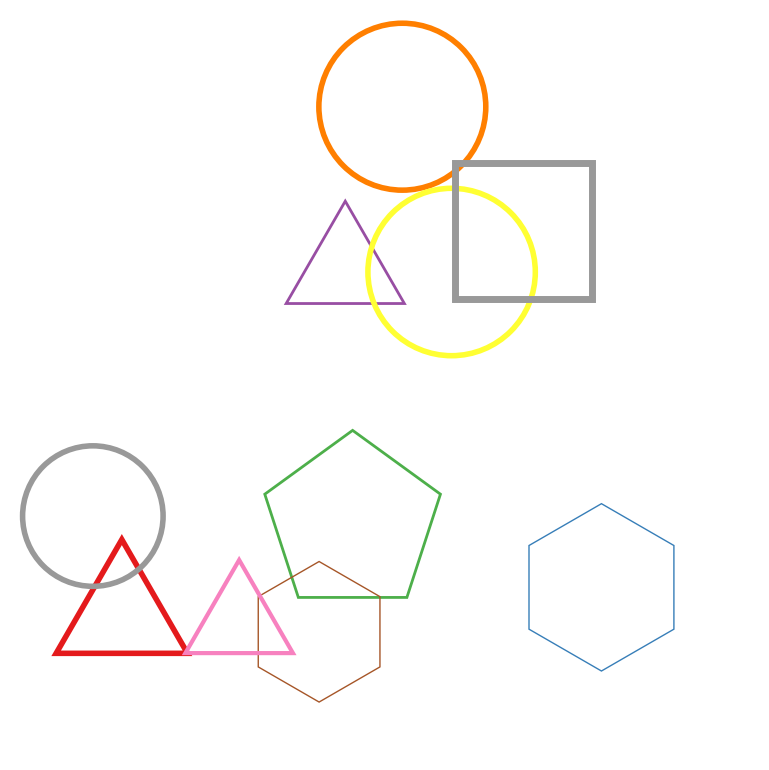[{"shape": "triangle", "thickness": 2, "radius": 0.49, "center": [0.158, 0.201]}, {"shape": "hexagon", "thickness": 0.5, "radius": 0.54, "center": [0.781, 0.237]}, {"shape": "pentagon", "thickness": 1, "radius": 0.6, "center": [0.458, 0.321]}, {"shape": "triangle", "thickness": 1, "radius": 0.44, "center": [0.448, 0.65]}, {"shape": "circle", "thickness": 2, "radius": 0.54, "center": [0.522, 0.861]}, {"shape": "circle", "thickness": 2, "radius": 0.54, "center": [0.587, 0.647]}, {"shape": "hexagon", "thickness": 0.5, "radius": 0.46, "center": [0.414, 0.179]}, {"shape": "triangle", "thickness": 1.5, "radius": 0.4, "center": [0.311, 0.192]}, {"shape": "square", "thickness": 2.5, "radius": 0.44, "center": [0.68, 0.7]}, {"shape": "circle", "thickness": 2, "radius": 0.46, "center": [0.121, 0.33]}]